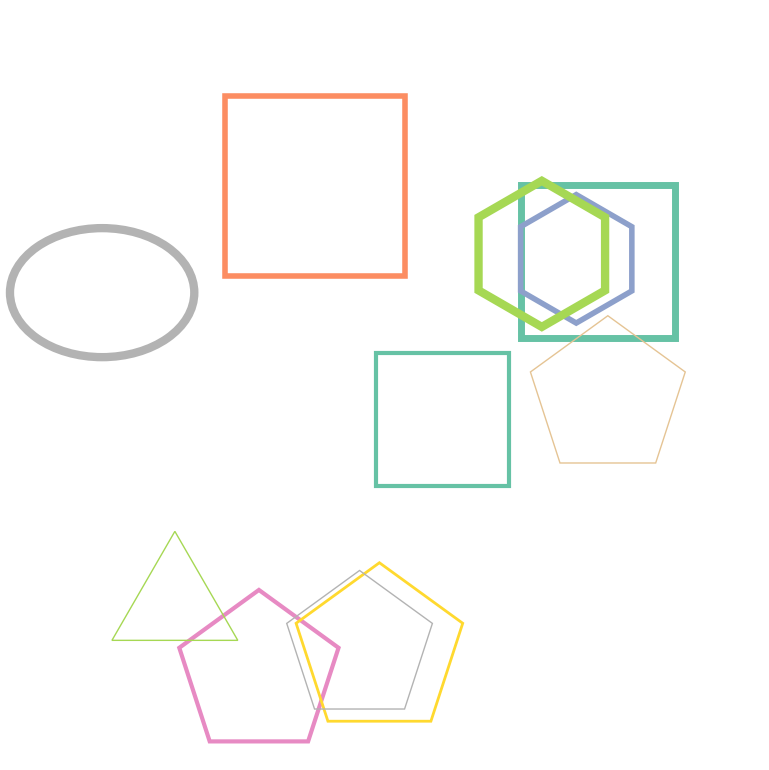[{"shape": "square", "thickness": 1.5, "radius": 0.43, "center": [0.575, 0.455]}, {"shape": "square", "thickness": 2.5, "radius": 0.5, "center": [0.777, 0.66]}, {"shape": "square", "thickness": 2, "radius": 0.58, "center": [0.409, 0.759]}, {"shape": "hexagon", "thickness": 2, "radius": 0.42, "center": [0.748, 0.664]}, {"shape": "pentagon", "thickness": 1.5, "radius": 0.54, "center": [0.336, 0.125]}, {"shape": "hexagon", "thickness": 3, "radius": 0.47, "center": [0.704, 0.67]}, {"shape": "triangle", "thickness": 0.5, "radius": 0.47, "center": [0.227, 0.216]}, {"shape": "pentagon", "thickness": 1, "radius": 0.57, "center": [0.493, 0.155]}, {"shape": "pentagon", "thickness": 0.5, "radius": 0.53, "center": [0.789, 0.484]}, {"shape": "oval", "thickness": 3, "radius": 0.6, "center": [0.133, 0.62]}, {"shape": "pentagon", "thickness": 0.5, "radius": 0.5, "center": [0.467, 0.16]}]